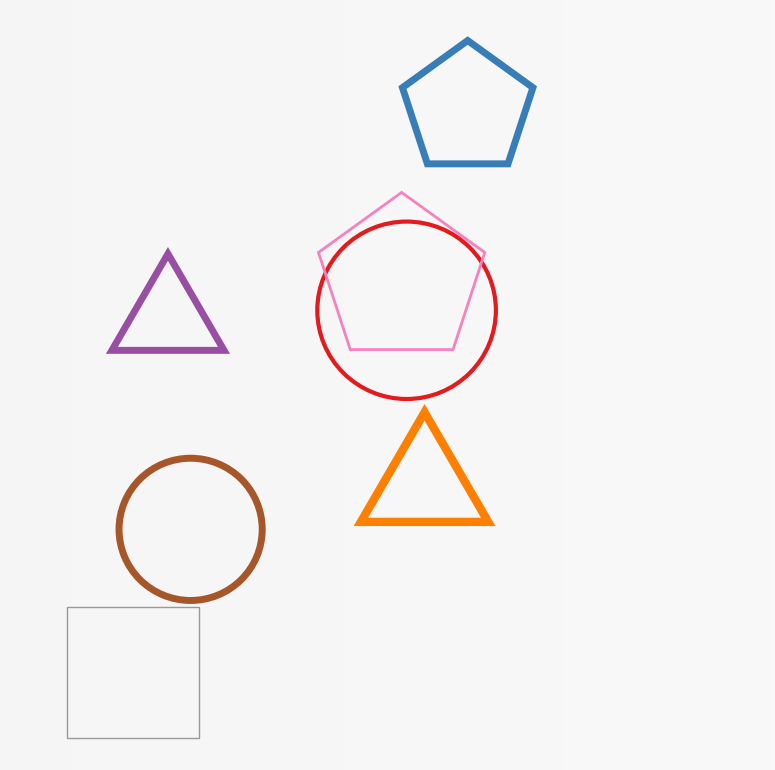[{"shape": "circle", "thickness": 1.5, "radius": 0.58, "center": [0.525, 0.597]}, {"shape": "pentagon", "thickness": 2.5, "radius": 0.44, "center": [0.603, 0.859]}, {"shape": "triangle", "thickness": 2.5, "radius": 0.42, "center": [0.217, 0.587]}, {"shape": "triangle", "thickness": 3, "radius": 0.47, "center": [0.548, 0.37]}, {"shape": "circle", "thickness": 2.5, "radius": 0.46, "center": [0.246, 0.313]}, {"shape": "pentagon", "thickness": 1, "radius": 0.56, "center": [0.518, 0.637]}, {"shape": "square", "thickness": 0.5, "radius": 0.42, "center": [0.172, 0.127]}]